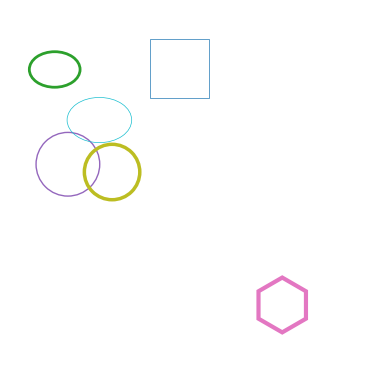[{"shape": "square", "thickness": 0.5, "radius": 0.38, "center": [0.466, 0.821]}, {"shape": "oval", "thickness": 2, "radius": 0.33, "center": [0.142, 0.82]}, {"shape": "circle", "thickness": 1, "radius": 0.41, "center": [0.176, 0.573]}, {"shape": "hexagon", "thickness": 3, "radius": 0.36, "center": [0.733, 0.208]}, {"shape": "circle", "thickness": 2.5, "radius": 0.36, "center": [0.291, 0.553]}, {"shape": "oval", "thickness": 0.5, "radius": 0.42, "center": [0.258, 0.688]}]